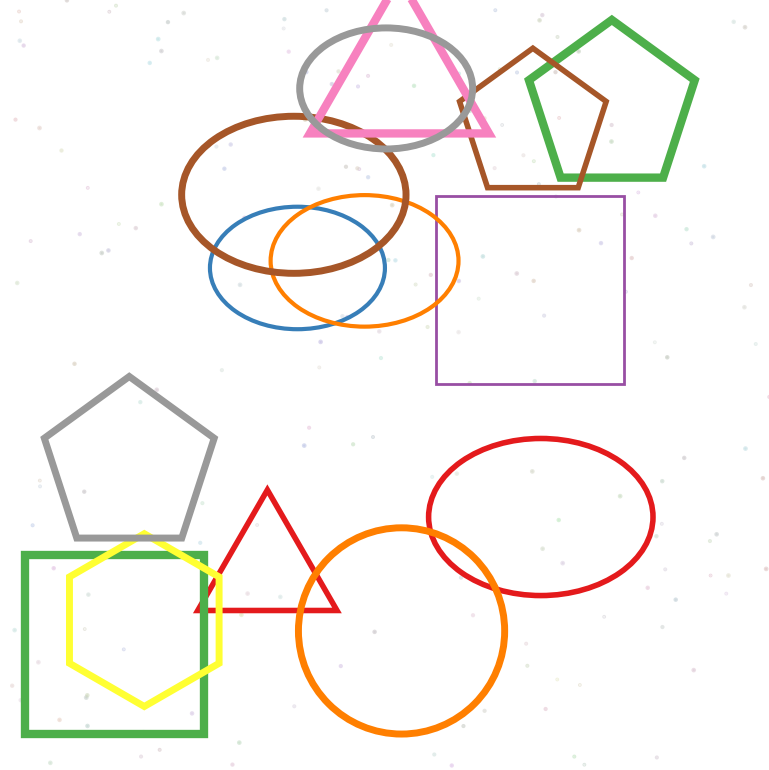[{"shape": "triangle", "thickness": 2, "radius": 0.52, "center": [0.347, 0.259]}, {"shape": "oval", "thickness": 2, "radius": 0.73, "center": [0.702, 0.329]}, {"shape": "oval", "thickness": 1.5, "radius": 0.57, "center": [0.386, 0.652]}, {"shape": "pentagon", "thickness": 3, "radius": 0.57, "center": [0.795, 0.861]}, {"shape": "square", "thickness": 3, "radius": 0.58, "center": [0.148, 0.162]}, {"shape": "square", "thickness": 1, "radius": 0.61, "center": [0.688, 0.623]}, {"shape": "circle", "thickness": 2.5, "radius": 0.67, "center": [0.521, 0.181]}, {"shape": "oval", "thickness": 1.5, "radius": 0.61, "center": [0.473, 0.661]}, {"shape": "hexagon", "thickness": 2.5, "radius": 0.56, "center": [0.187, 0.195]}, {"shape": "oval", "thickness": 2.5, "radius": 0.73, "center": [0.382, 0.747]}, {"shape": "pentagon", "thickness": 2, "radius": 0.5, "center": [0.692, 0.837]}, {"shape": "triangle", "thickness": 3, "radius": 0.67, "center": [0.519, 0.894]}, {"shape": "oval", "thickness": 2.5, "radius": 0.56, "center": [0.502, 0.885]}, {"shape": "pentagon", "thickness": 2.5, "radius": 0.58, "center": [0.168, 0.395]}]